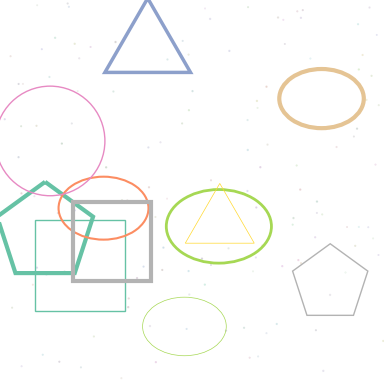[{"shape": "square", "thickness": 1, "radius": 0.59, "center": [0.208, 0.31]}, {"shape": "pentagon", "thickness": 3, "radius": 0.66, "center": [0.117, 0.397]}, {"shape": "oval", "thickness": 1.5, "radius": 0.58, "center": [0.269, 0.459]}, {"shape": "triangle", "thickness": 2.5, "radius": 0.64, "center": [0.384, 0.876]}, {"shape": "circle", "thickness": 1, "radius": 0.71, "center": [0.13, 0.634]}, {"shape": "oval", "thickness": 2, "radius": 0.68, "center": [0.568, 0.412]}, {"shape": "oval", "thickness": 0.5, "radius": 0.54, "center": [0.479, 0.152]}, {"shape": "triangle", "thickness": 0.5, "radius": 0.52, "center": [0.571, 0.42]}, {"shape": "oval", "thickness": 3, "radius": 0.55, "center": [0.835, 0.744]}, {"shape": "square", "thickness": 3, "radius": 0.51, "center": [0.292, 0.372]}, {"shape": "pentagon", "thickness": 1, "radius": 0.51, "center": [0.858, 0.264]}]